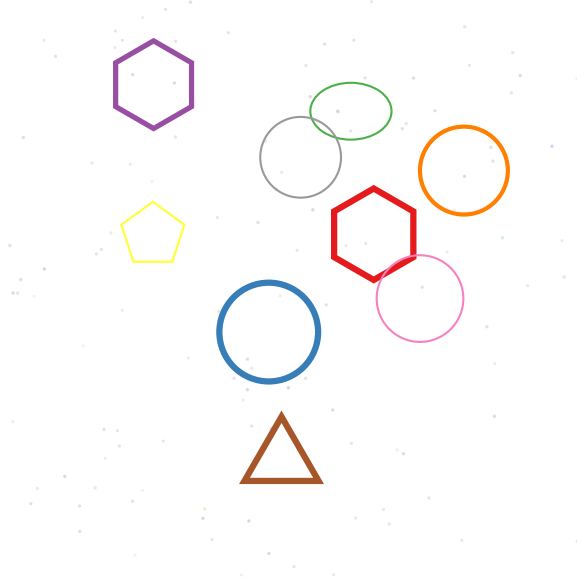[{"shape": "hexagon", "thickness": 3, "radius": 0.4, "center": [0.647, 0.594]}, {"shape": "circle", "thickness": 3, "radius": 0.43, "center": [0.465, 0.424]}, {"shape": "oval", "thickness": 1, "radius": 0.35, "center": [0.608, 0.807]}, {"shape": "hexagon", "thickness": 2.5, "radius": 0.38, "center": [0.266, 0.852]}, {"shape": "circle", "thickness": 2, "radius": 0.38, "center": [0.803, 0.704]}, {"shape": "pentagon", "thickness": 1, "radius": 0.29, "center": [0.265, 0.592]}, {"shape": "triangle", "thickness": 3, "radius": 0.37, "center": [0.487, 0.203]}, {"shape": "circle", "thickness": 1, "radius": 0.38, "center": [0.727, 0.482]}, {"shape": "circle", "thickness": 1, "radius": 0.35, "center": [0.521, 0.727]}]